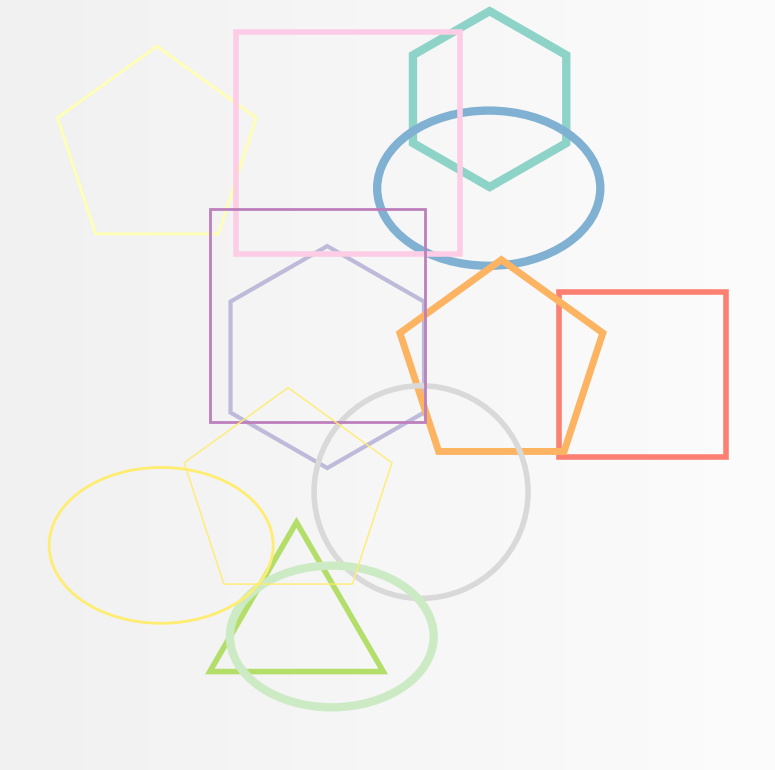[{"shape": "hexagon", "thickness": 3, "radius": 0.57, "center": [0.632, 0.871]}, {"shape": "pentagon", "thickness": 1, "radius": 0.67, "center": [0.202, 0.805]}, {"shape": "hexagon", "thickness": 1.5, "radius": 0.72, "center": [0.422, 0.536]}, {"shape": "square", "thickness": 2, "radius": 0.54, "center": [0.829, 0.514]}, {"shape": "oval", "thickness": 3, "radius": 0.72, "center": [0.631, 0.756]}, {"shape": "pentagon", "thickness": 2.5, "radius": 0.69, "center": [0.647, 0.525]}, {"shape": "triangle", "thickness": 2, "radius": 0.65, "center": [0.383, 0.192]}, {"shape": "square", "thickness": 2, "radius": 0.72, "center": [0.449, 0.814]}, {"shape": "circle", "thickness": 2, "radius": 0.69, "center": [0.543, 0.361]}, {"shape": "square", "thickness": 1, "radius": 0.69, "center": [0.409, 0.59]}, {"shape": "oval", "thickness": 3, "radius": 0.66, "center": [0.428, 0.173]}, {"shape": "pentagon", "thickness": 0.5, "radius": 0.7, "center": [0.372, 0.356]}, {"shape": "oval", "thickness": 1, "radius": 0.72, "center": [0.208, 0.292]}]